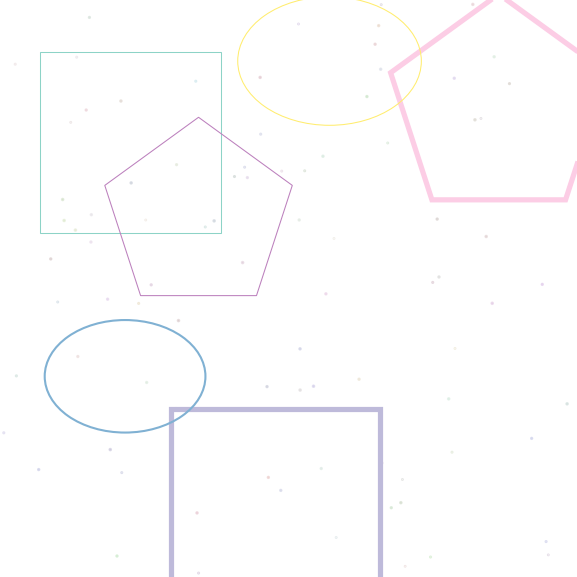[{"shape": "square", "thickness": 0.5, "radius": 0.78, "center": [0.226, 0.752]}, {"shape": "square", "thickness": 2.5, "radius": 0.9, "center": [0.478, 0.109]}, {"shape": "oval", "thickness": 1, "radius": 0.7, "center": [0.217, 0.348]}, {"shape": "pentagon", "thickness": 2.5, "radius": 0.98, "center": [0.864, 0.812]}, {"shape": "pentagon", "thickness": 0.5, "radius": 0.85, "center": [0.344, 0.625]}, {"shape": "oval", "thickness": 0.5, "radius": 0.79, "center": [0.571, 0.893]}]